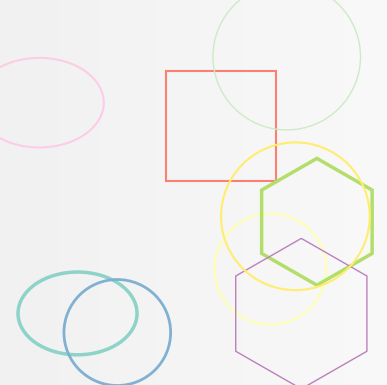[{"shape": "oval", "thickness": 2.5, "radius": 0.77, "center": [0.2, 0.186]}, {"shape": "circle", "thickness": 1.5, "radius": 0.72, "center": [0.698, 0.301]}, {"shape": "square", "thickness": 1.5, "radius": 0.71, "center": [0.57, 0.672]}, {"shape": "circle", "thickness": 2, "radius": 0.69, "center": [0.303, 0.136]}, {"shape": "hexagon", "thickness": 2.5, "radius": 0.82, "center": [0.818, 0.424]}, {"shape": "oval", "thickness": 1.5, "radius": 0.83, "center": [0.102, 0.733]}, {"shape": "hexagon", "thickness": 1, "radius": 0.98, "center": [0.778, 0.185]}, {"shape": "circle", "thickness": 1, "radius": 0.95, "center": [0.74, 0.853]}, {"shape": "circle", "thickness": 1.5, "radius": 0.96, "center": [0.762, 0.438]}]